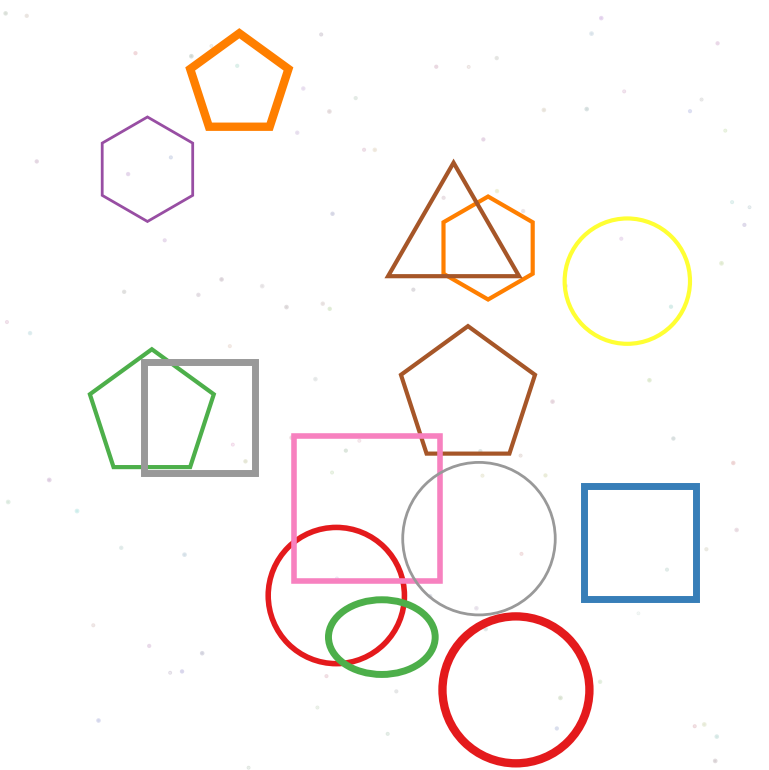[{"shape": "circle", "thickness": 2, "radius": 0.44, "center": [0.437, 0.227]}, {"shape": "circle", "thickness": 3, "radius": 0.48, "center": [0.67, 0.104]}, {"shape": "square", "thickness": 2.5, "radius": 0.37, "center": [0.831, 0.295]}, {"shape": "pentagon", "thickness": 1.5, "radius": 0.42, "center": [0.197, 0.462]}, {"shape": "oval", "thickness": 2.5, "radius": 0.35, "center": [0.496, 0.173]}, {"shape": "hexagon", "thickness": 1, "radius": 0.34, "center": [0.191, 0.78]}, {"shape": "pentagon", "thickness": 3, "radius": 0.34, "center": [0.311, 0.89]}, {"shape": "hexagon", "thickness": 1.5, "radius": 0.33, "center": [0.634, 0.678]}, {"shape": "circle", "thickness": 1.5, "radius": 0.41, "center": [0.815, 0.635]}, {"shape": "triangle", "thickness": 1.5, "radius": 0.49, "center": [0.589, 0.69]}, {"shape": "pentagon", "thickness": 1.5, "radius": 0.46, "center": [0.608, 0.485]}, {"shape": "square", "thickness": 2, "radius": 0.47, "center": [0.476, 0.339]}, {"shape": "square", "thickness": 2.5, "radius": 0.36, "center": [0.259, 0.458]}, {"shape": "circle", "thickness": 1, "radius": 0.5, "center": [0.622, 0.3]}]